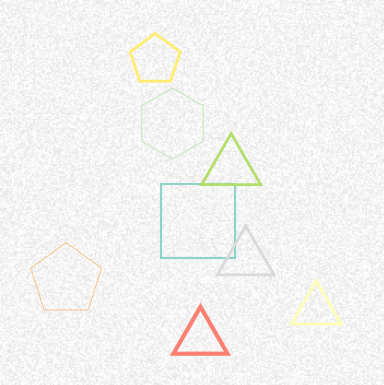[{"shape": "square", "thickness": 1.5, "radius": 0.48, "center": [0.514, 0.426]}, {"shape": "triangle", "thickness": 2, "radius": 0.37, "center": [0.822, 0.196]}, {"shape": "triangle", "thickness": 3, "radius": 0.41, "center": [0.521, 0.122]}, {"shape": "pentagon", "thickness": 0.5, "radius": 0.48, "center": [0.172, 0.273]}, {"shape": "triangle", "thickness": 2, "radius": 0.44, "center": [0.6, 0.565]}, {"shape": "triangle", "thickness": 2, "radius": 0.42, "center": [0.638, 0.329]}, {"shape": "hexagon", "thickness": 1, "radius": 0.46, "center": [0.448, 0.679]}, {"shape": "pentagon", "thickness": 2, "radius": 0.34, "center": [0.403, 0.844]}]